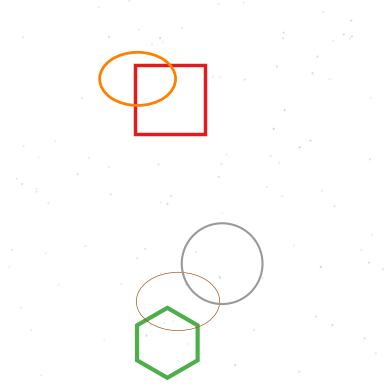[{"shape": "square", "thickness": 2.5, "radius": 0.45, "center": [0.441, 0.742]}, {"shape": "hexagon", "thickness": 3, "radius": 0.45, "center": [0.435, 0.11]}, {"shape": "oval", "thickness": 2, "radius": 0.49, "center": [0.357, 0.795]}, {"shape": "oval", "thickness": 0.5, "radius": 0.54, "center": [0.462, 0.217]}, {"shape": "circle", "thickness": 1.5, "radius": 0.52, "center": [0.577, 0.315]}]